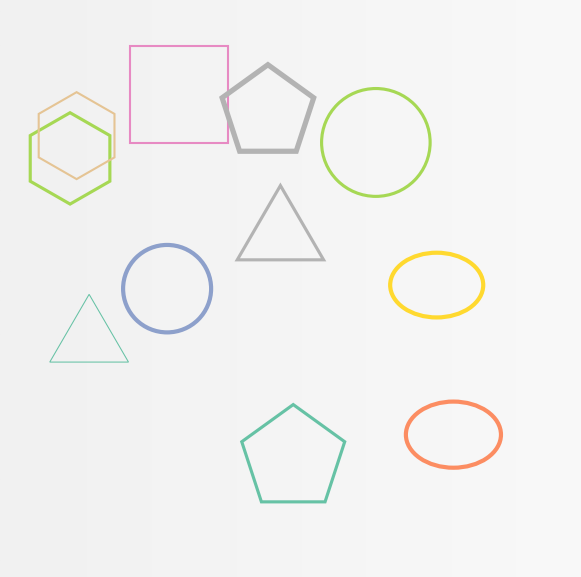[{"shape": "triangle", "thickness": 0.5, "radius": 0.39, "center": [0.153, 0.411]}, {"shape": "pentagon", "thickness": 1.5, "radius": 0.47, "center": [0.504, 0.205]}, {"shape": "oval", "thickness": 2, "radius": 0.41, "center": [0.78, 0.246]}, {"shape": "circle", "thickness": 2, "radius": 0.38, "center": [0.287, 0.499]}, {"shape": "square", "thickness": 1, "radius": 0.42, "center": [0.308, 0.835]}, {"shape": "circle", "thickness": 1.5, "radius": 0.47, "center": [0.647, 0.752]}, {"shape": "hexagon", "thickness": 1.5, "radius": 0.4, "center": [0.121, 0.725]}, {"shape": "oval", "thickness": 2, "radius": 0.4, "center": [0.751, 0.505]}, {"shape": "hexagon", "thickness": 1, "radius": 0.38, "center": [0.132, 0.764]}, {"shape": "pentagon", "thickness": 2.5, "radius": 0.41, "center": [0.461, 0.804]}, {"shape": "triangle", "thickness": 1.5, "radius": 0.43, "center": [0.482, 0.592]}]